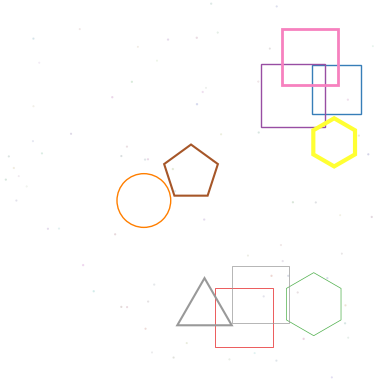[{"shape": "square", "thickness": 0.5, "radius": 0.38, "center": [0.634, 0.175]}, {"shape": "square", "thickness": 1, "radius": 0.32, "center": [0.873, 0.767]}, {"shape": "hexagon", "thickness": 0.5, "radius": 0.41, "center": [0.815, 0.21]}, {"shape": "square", "thickness": 1, "radius": 0.41, "center": [0.76, 0.752]}, {"shape": "circle", "thickness": 1, "radius": 0.35, "center": [0.374, 0.479]}, {"shape": "hexagon", "thickness": 3, "radius": 0.31, "center": [0.868, 0.63]}, {"shape": "pentagon", "thickness": 1.5, "radius": 0.37, "center": [0.496, 0.551]}, {"shape": "square", "thickness": 2, "radius": 0.37, "center": [0.805, 0.852]}, {"shape": "square", "thickness": 0.5, "radius": 0.37, "center": [0.677, 0.236]}, {"shape": "triangle", "thickness": 1.5, "radius": 0.41, "center": [0.531, 0.196]}]